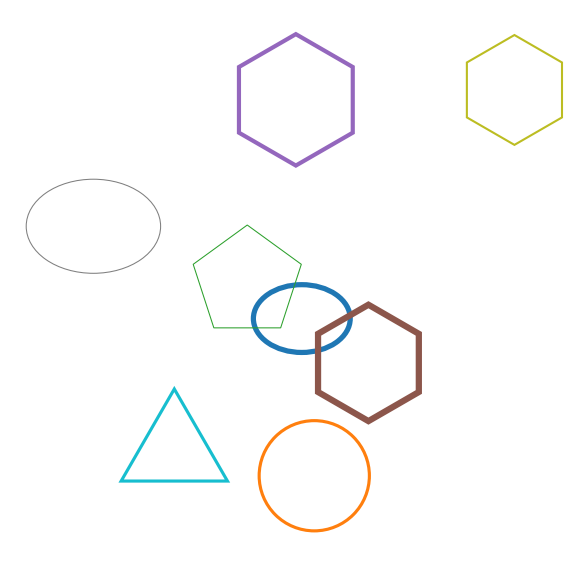[{"shape": "oval", "thickness": 2.5, "radius": 0.42, "center": [0.523, 0.448]}, {"shape": "circle", "thickness": 1.5, "radius": 0.48, "center": [0.544, 0.175]}, {"shape": "pentagon", "thickness": 0.5, "radius": 0.49, "center": [0.428, 0.511]}, {"shape": "hexagon", "thickness": 2, "radius": 0.57, "center": [0.512, 0.826]}, {"shape": "hexagon", "thickness": 3, "radius": 0.5, "center": [0.638, 0.371]}, {"shape": "oval", "thickness": 0.5, "radius": 0.58, "center": [0.162, 0.607]}, {"shape": "hexagon", "thickness": 1, "radius": 0.48, "center": [0.891, 0.843]}, {"shape": "triangle", "thickness": 1.5, "radius": 0.53, "center": [0.302, 0.219]}]